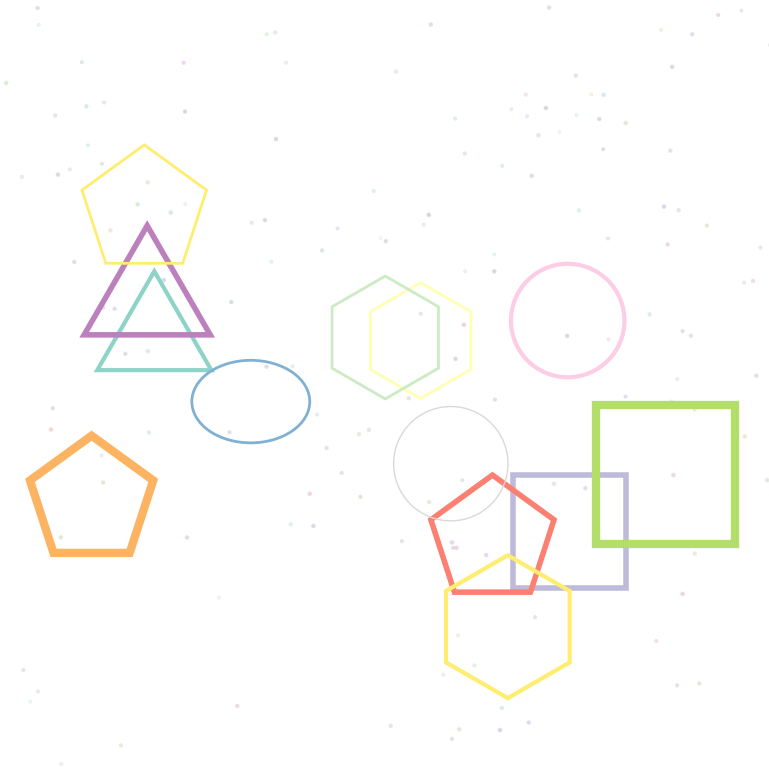[{"shape": "triangle", "thickness": 1.5, "radius": 0.43, "center": [0.2, 0.562]}, {"shape": "hexagon", "thickness": 1, "radius": 0.38, "center": [0.546, 0.558]}, {"shape": "square", "thickness": 2, "radius": 0.37, "center": [0.739, 0.31]}, {"shape": "pentagon", "thickness": 2, "radius": 0.42, "center": [0.64, 0.299]}, {"shape": "oval", "thickness": 1, "radius": 0.38, "center": [0.326, 0.478]}, {"shape": "pentagon", "thickness": 3, "radius": 0.42, "center": [0.119, 0.35]}, {"shape": "square", "thickness": 3, "radius": 0.45, "center": [0.864, 0.384]}, {"shape": "circle", "thickness": 1.5, "radius": 0.37, "center": [0.737, 0.584]}, {"shape": "circle", "thickness": 0.5, "radius": 0.37, "center": [0.585, 0.398]}, {"shape": "triangle", "thickness": 2, "radius": 0.47, "center": [0.191, 0.612]}, {"shape": "hexagon", "thickness": 1, "radius": 0.4, "center": [0.5, 0.562]}, {"shape": "hexagon", "thickness": 1.5, "radius": 0.46, "center": [0.66, 0.186]}, {"shape": "pentagon", "thickness": 1, "radius": 0.43, "center": [0.187, 0.727]}]